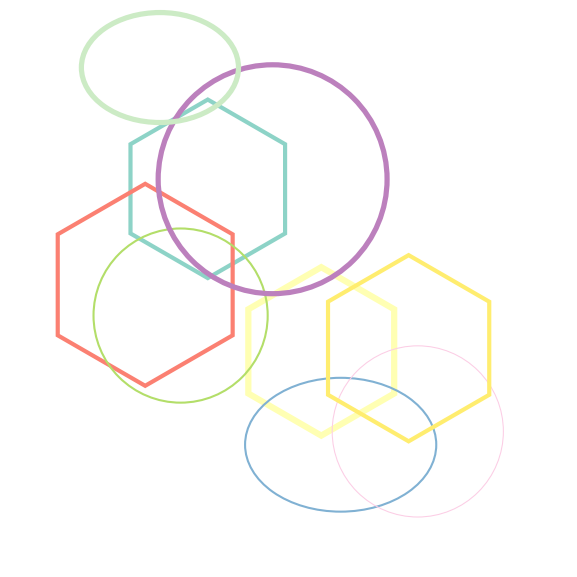[{"shape": "hexagon", "thickness": 2, "radius": 0.77, "center": [0.36, 0.672]}, {"shape": "hexagon", "thickness": 3, "radius": 0.73, "center": [0.556, 0.391]}, {"shape": "hexagon", "thickness": 2, "radius": 0.87, "center": [0.251, 0.506]}, {"shape": "oval", "thickness": 1, "radius": 0.83, "center": [0.59, 0.229]}, {"shape": "circle", "thickness": 1, "radius": 0.75, "center": [0.313, 0.453]}, {"shape": "circle", "thickness": 0.5, "radius": 0.74, "center": [0.723, 0.252]}, {"shape": "circle", "thickness": 2.5, "radius": 0.99, "center": [0.472, 0.689]}, {"shape": "oval", "thickness": 2.5, "radius": 0.68, "center": [0.277, 0.882]}, {"shape": "hexagon", "thickness": 2, "radius": 0.81, "center": [0.708, 0.396]}]